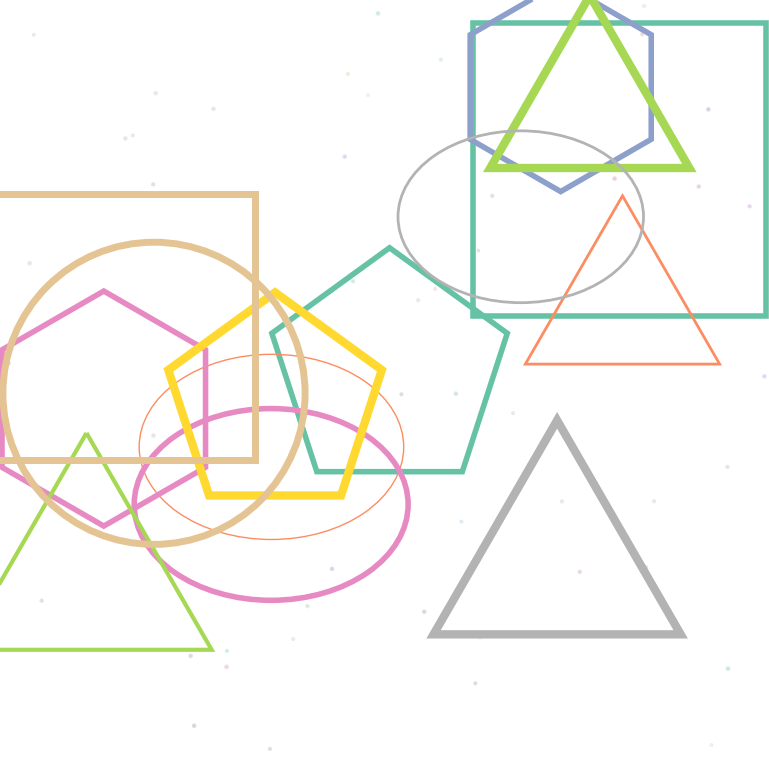[{"shape": "square", "thickness": 2, "radius": 0.95, "center": [0.804, 0.78]}, {"shape": "pentagon", "thickness": 2, "radius": 0.8, "center": [0.506, 0.517]}, {"shape": "triangle", "thickness": 1, "radius": 0.73, "center": [0.808, 0.6]}, {"shape": "oval", "thickness": 0.5, "radius": 0.86, "center": [0.352, 0.42]}, {"shape": "hexagon", "thickness": 2, "radius": 0.68, "center": [0.728, 0.887]}, {"shape": "oval", "thickness": 2, "radius": 0.89, "center": [0.352, 0.345]}, {"shape": "hexagon", "thickness": 2, "radius": 0.76, "center": [0.135, 0.469]}, {"shape": "triangle", "thickness": 3, "radius": 0.75, "center": [0.766, 0.856]}, {"shape": "triangle", "thickness": 1.5, "radius": 0.94, "center": [0.112, 0.25]}, {"shape": "pentagon", "thickness": 3, "radius": 0.73, "center": [0.357, 0.474]}, {"shape": "square", "thickness": 2.5, "radius": 0.86, "center": [0.159, 0.575]}, {"shape": "circle", "thickness": 2.5, "radius": 0.98, "center": [0.2, 0.489]}, {"shape": "oval", "thickness": 1, "radius": 0.8, "center": [0.676, 0.718]}, {"shape": "triangle", "thickness": 3, "radius": 0.93, "center": [0.724, 0.269]}]